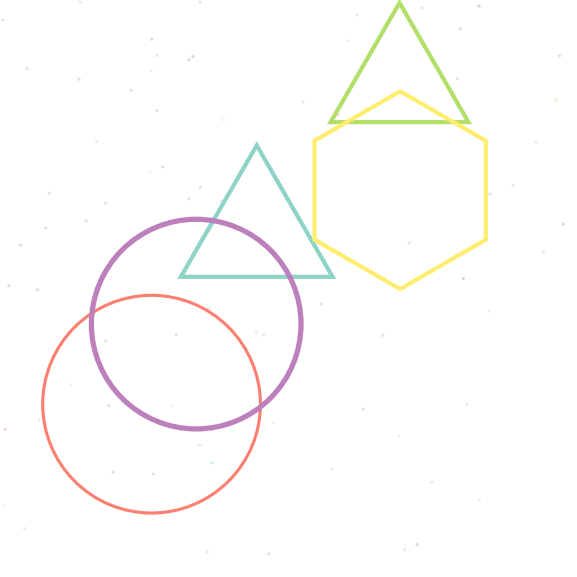[{"shape": "triangle", "thickness": 2, "radius": 0.76, "center": [0.445, 0.596]}, {"shape": "circle", "thickness": 1.5, "radius": 0.94, "center": [0.262, 0.299]}, {"shape": "triangle", "thickness": 2, "radius": 0.69, "center": [0.692, 0.857]}, {"shape": "circle", "thickness": 2.5, "radius": 0.91, "center": [0.34, 0.438]}, {"shape": "hexagon", "thickness": 2, "radius": 0.86, "center": [0.693, 0.67]}]